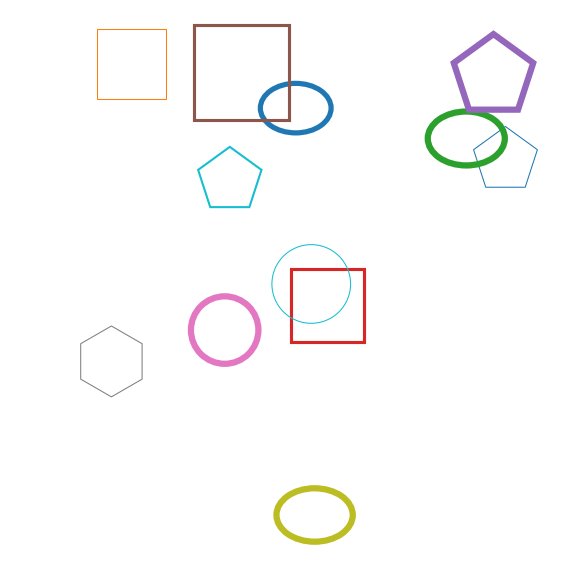[{"shape": "pentagon", "thickness": 0.5, "radius": 0.29, "center": [0.875, 0.722]}, {"shape": "oval", "thickness": 2.5, "radius": 0.31, "center": [0.512, 0.812]}, {"shape": "square", "thickness": 0.5, "radius": 0.3, "center": [0.228, 0.888]}, {"shape": "oval", "thickness": 3, "radius": 0.33, "center": [0.807, 0.759]}, {"shape": "square", "thickness": 1.5, "radius": 0.31, "center": [0.567, 0.47]}, {"shape": "pentagon", "thickness": 3, "radius": 0.36, "center": [0.855, 0.868]}, {"shape": "square", "thickness": 1.5, "radius": 0.41, "center": [0.418, 0.874]}, {"shape": "circle", "thickness": 3, "radius": 0.29, "center": [0.389, 0.428]}, {"shape": "hexagon", "thickness": 0.5, "radius": 0.31, "center": [0.193, 0.373]}, {"shape": "oval", "thickness": 3, "radius": 0.33, "center": [0.545, 0.107]}, {"shape": "circle", "thickness": 0.5, "radius": 0.34, "center": [0.539, 0.507]}, {"shape": "pentagon", "thickness": 1, "radius": 0.29, "center": [0.398, 0.687]}]